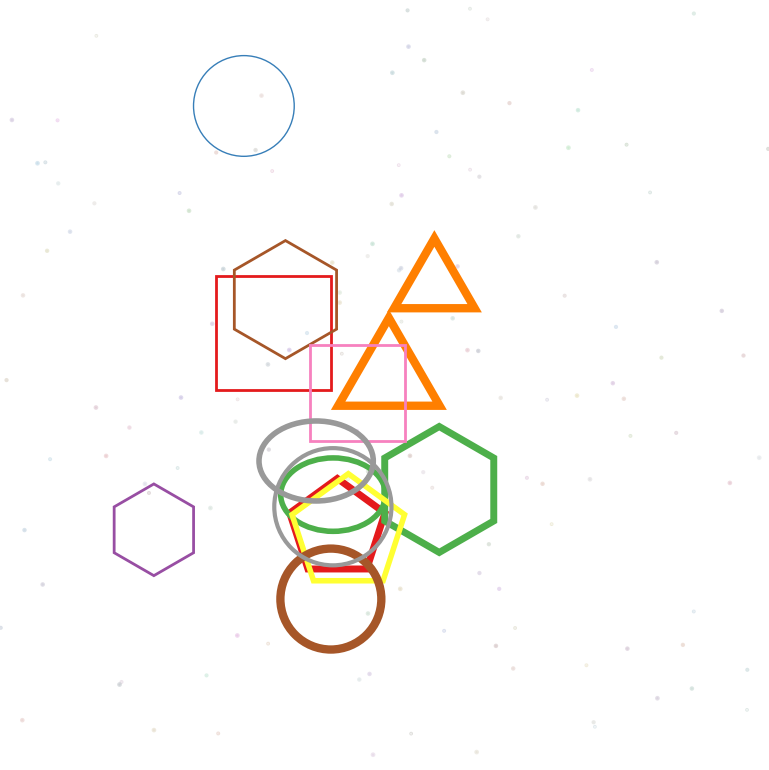[{"shape": "square", "thickness": 1, "radius": 0.37, "center": [0.355, 0.567]}, {"shape": "pentagon", "thickness": 2.5, "radius": 0.32, "center": [0.438, 0.314]}, {"shape": "circle", "thickness": 0.5, "radius": 0.33, "center": [0.317, 0.862]}, {"shape": "hexagon", "thickness": 2.5, "radius": 0.41, "center": [0.57, 0.364]}, {"shape": "oval", "thickness": 2, "radius": 0.34, "center": [0.433, 0.358]}, {"shape": "hexagon", "thickness": 1, "radius": 0.3, "center": [0.2, 0.312]}, {"shape": "triangle", "thickness": 3, "radius": 0.3, "center": [0.564, 0.63]}, {"shape": "triangle", "thickness": 3, "radius": 0.38, "center": [0.505, 0.511]}, {"shape": "pentagon", "thickness": 2, "radius": 0.38, "center": [0.452, 0.308]}, {"shape": "hexagon", "thickness": 1, "radius": 0.38, "center": [0.371, 0.611]}, {"shape": "circle", "thickness": 3, "radius": 0.33, "center": [0.43, 0.222]}, {"shape": "square", "thickness": 1, "radius": 0.31, "center": [0.465, 0.49]}, {"shape": "circle", "thickness": 1.5, "radius": 0.38, "center": [0.432, 0.342]}, {"shape": "oval", "thickness": 2, "radius": 0.37, "center": [0.411, 0.401]}]